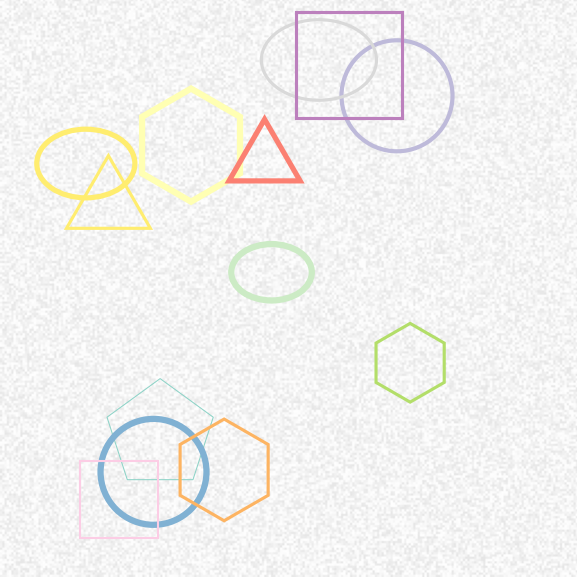[{"shape": "pentagon", "thickness": 0.5, "radius": 0.48, "center": [0.277, 0.247]}, {"shape": "hexagon", "thickness": 3, "radius": 0.49, "center": [0.331, 0.748]}, {"shape": "circle", "thickness": 2, "radius": 0.48, "center": [0.687, 0.833]}, {"shape": "triangle", "thickness": 2.5, "radius": 0.36, "center": [0.458, 0.721]}, {"shape": "circle", "thickness": 3, "radius": 0.46, "center": [0.266, 0.182]}, {"shape": "hexagon", "thickness": 1.5, "radius": 0.44, "center": [0.388, 0.185]}, {"shape": "hexagon", "thickness": 1.5, "radius": 0.34, "center": [0.71, 0.371]}, {"shape": "square", "thickness": 1, "radius": 0.33, "center": [0.206, 0.135]}, {"shape": "oval", "thickness": 1.5, "radius": 0.5, "center": [0.552, 0.895]}, {"shape": "square", "thickness": 1.5, "radius": 0.46, "center": [0.605, 0.886]}, {"shape": "oval", "thickness": 3, "radius": 0.35, "center": [0.47, 0.528]}, {"shape": "triangle", "thickness": 1.5, "radius": 0.42, "center": [0.188, 0.646]}, {"shape": "oval", "thickness": 2.5, "radius": 0.42, "center": [0.149, 0.716]}]